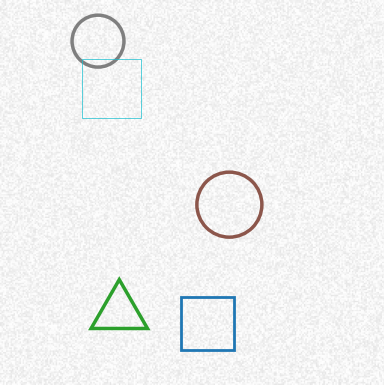[{"shape": "square", "thickness": 2, "radius": 0.34, "center": [0.539, 0.16]}, {"shape": "triangle", "thickness": 2.5, "radius": 0.42, "center": [0.31, 0.189]}, {"shape": "circle", "thickness": 2.5, "radius": 0.42, "center": [0.596, 0.468]}, {"shape": "circle", "thickness": 2.5, "radius": 0.34, "center": [0.255, 0.893]}, {"shape": "square", "thickness": 0.5, "radius": 0.38, "center": [0.29, 0.769]}]